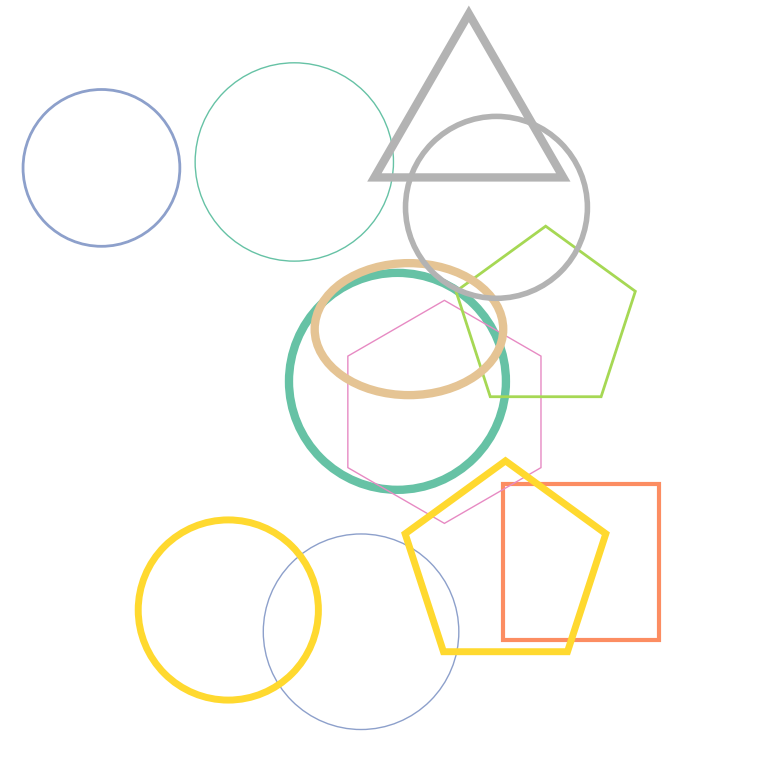[{"shape": "circle", "thickness": 3, "radius": 0.7, "center": [0.516, 0.505]}, {"shape": "circle", "thickness": 0.5, "radius": 0.64, "center": [0.382, 0.79]}, {"shape": "square", "thickness": 1.5, "radius": 0.51, "center": [0.755, 0.27]}, {"shape": "circle", "thickness": 1, "radius": 0.51, "center": [0.132, 0.782]}, {"shape": "circle", "thickness": 0.5, "radius": 0.63, "center": [0.469, 0.18]}, {"shape": "hexagon", "thickness": 0.5, "radius": 0.72, "center": [0.577, 0.465]}, {"shape": "pentagon", "thickness": 1, "radius": 0.61, "center": [0.709, 0.584]}, {"shape": "pentagon", "thickness": 2.5, "radius": 0.69, "center": [0.656, 0.264]}, {"shape": "circle", "thickness": 2.5, "radius": 0.58, "center": [0.296, 0.208]}, {"shape": "oval", "thickness": 3, "radius": 0.61, "center": [0.531, 0.573]}, {"shape": "triangle", "thickness": 3, "radius": 0.71, "center": [0.609, 0.84]}, {"shape": "circle", "thickness": 2, "radius": 0.59, "center": [0.645, 0.731]}]